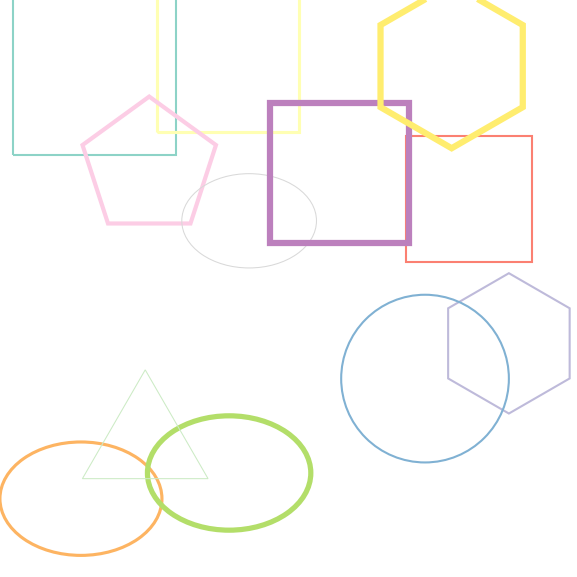[{"shape": "square", "thickness": 1, "radius": 0.7, "center": [0.164, 0.872]}, {"shape": "square", "thickness": 1.5, "radius": 0.62, "center": [0.395, 0.893]}, {"shape": "hexagon", "thickness": 1, "radius": 0.61, "center": [0.881, 0.405]}, {"shape": "square", "thickness": 1, "radius": 0.54, "center": [0.813, 0.654]}, {"shape": "circle", "thickness": 1, "radius": 0.73, "center": [0.736, 0.344]}, {"shape": "oval", "thickness": 1.5, "radius": 0.7, "center": [0.14, 0.136]}, {"shape": "oval", "thickness": 2.5, "radius": 0.71, "center": [0.397, 0.18]}, {"shape": "pentagon", "thickness": 2, "radius": 0.61, "center": [0.258, 0.71]}, {"shape": "oval", "thickness": 0.5, "radius": 0.58, "center": [0.431, 0.617]}, {"shape": "square", "thickness": 3, "radius": 0.6, "center": [0.588, 0.7]}, {"shape": "triangle", "thickness": 0.5, "radius": 0.63, "center": [0.251, 0.233]}, {"shape": "hexagon", "thickness": 3, "radius": 0.71, "center": [0.782, 0.885]}]